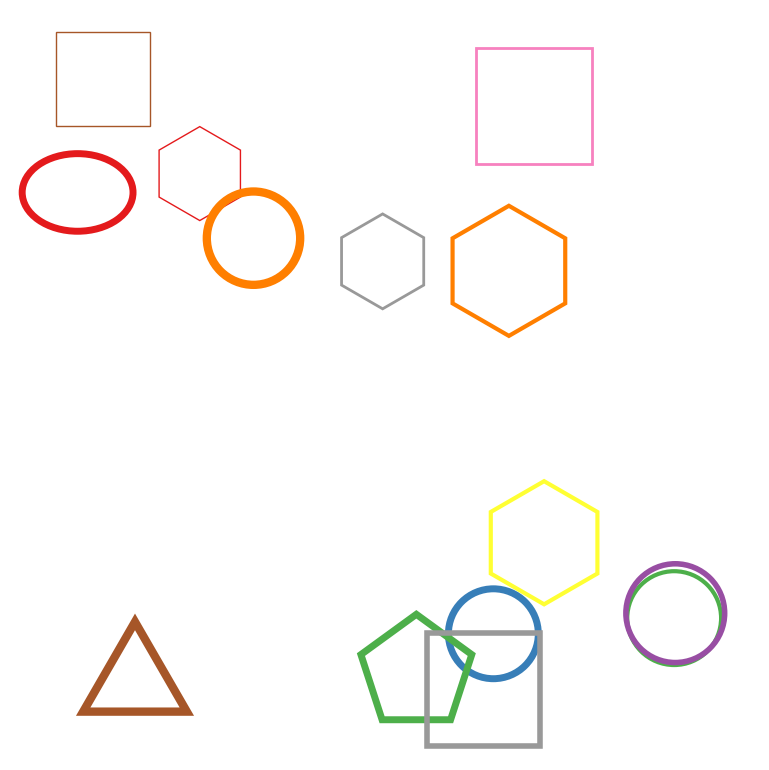[{"shape": "hexagon", "thickness": 0.5, "radius": 0.3, "center": [0.259, 0.775]}, {"shape": "oval", "thickness": 2.5, "radius": 0.36, "center": [0.101, 0.75]}, {"shape": "circle", "thickness": 2.5, "radius": 0.29, "center": [0.641, 0.177]}, {"shape": "pentagon", "thickness": 2.5, "radius": 0.38, "center": [0.541, 0.126]}, {"shape": "circle", "thickness": 1.5, "radius": 0.3, "center": [0.876, 0.197]}, {"shape": "circle", "thickness": 2, "radius": 0.32, "center": [0.877, 0.204]}, {"shape": "circle", "thickness": 3, "radius": 0.3, "center": [0.329, 0.691]}, {"shape": "hexagon", "thickness": 1.5, "radius": 0.42, "center": [0.661, 0.648]}, {"shape": "hexagon", "thickness": 1.5, "radius": 0.4, "center": [0.707, 0.295]}, {"shape": "triangle", "thickness": 3, "radius": 0.39, "center": [0.175, 0.115]}, {"shape": "square", "thickness": 0.5, "radius": 0.31, "center": [0.134, 0.897]}, {"shape": "square", "thickness": 1, "radius": 0.37, "center": [0.694, 0.862]}, {"shape": "square", "thickness": 2, "radius": 0.37, "center": [0.628, 0.105]}, {"shape": "hexagon", "thickness": 1, "radius": 0.31, "center": [0.497, 0.661]}]